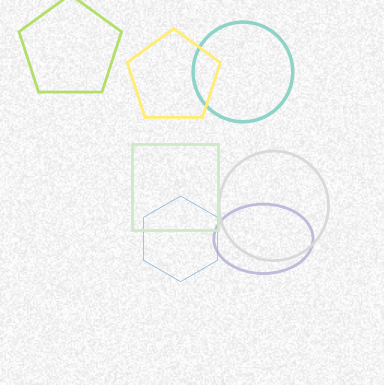[{"shape": "circle", "thickness": 2.5, "radius": 0.65, "center": [0.631, 0.813]}, {"shape": "oval", "thickness": 2, "radius": 0.64, "center": [0.684, 0.38]}, {"shape": "hexagon", "thickness": 0.5, "radius": 0.56, "center": [0.469, 0.38]}, {"shape": "pentagon", "thickness": 2, "radius": 0.7, "center": [0.183, 0.874]}, {"shape": "circle", "thickness": 2, "radius": 0.71, "center": [0.711, 0.465]}, {"shape": "square", "thickness": 2, "radius": 0.56, "center": [0.456, 0.515]}, {"shape": "pentagon", "thickness": 2, "radius": 0.64, "center": [0.451, 0.798]}]